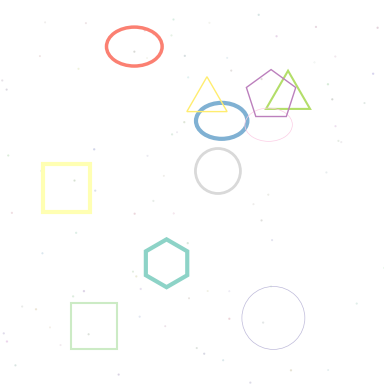[{"shape": "hexagon", "thickness": 3, "radius": 0.31, "center": [0.433, 0.316]}, {"shape": "square", "thickness": 3, "radius": 0.31, "center": [0.173, 0.512]}, {"shape": "circle", "thickness": 0.5, "radius": 0.41, "center": [0.71, 0.174]}, {"shape": "oval", "thickness": 2.5, "radius": 0.36, "center": [0.349, 0.879]}, {"shape": "oval", "thickness": 3, "radius": 0.33, "center": [0.576, 0.686]}, {"shape": "triangle", "thickness": 1.5, "radius": 0.33, "center": [0.748, 0.75]}, {"shape": "oval", "thickness": 0.5, "radius": 0.31, "center": [0.698, 0.676]}, {"shape": "circle", "thickness": 2, "radius": 0.29, "center": [0.566, 0.556]}, {"shape": "pentagon", "thickness": 1, "radius": 0.34, "center": [0.704, 0.752]}, {"shape": "square", "thickness": 1.5, "radius": 0.3, "center": [0.243, 0.153]}, {"shape": "triangle", "thickness": 1, "radius": 0.3, "center": [0.538, 0.74]}]